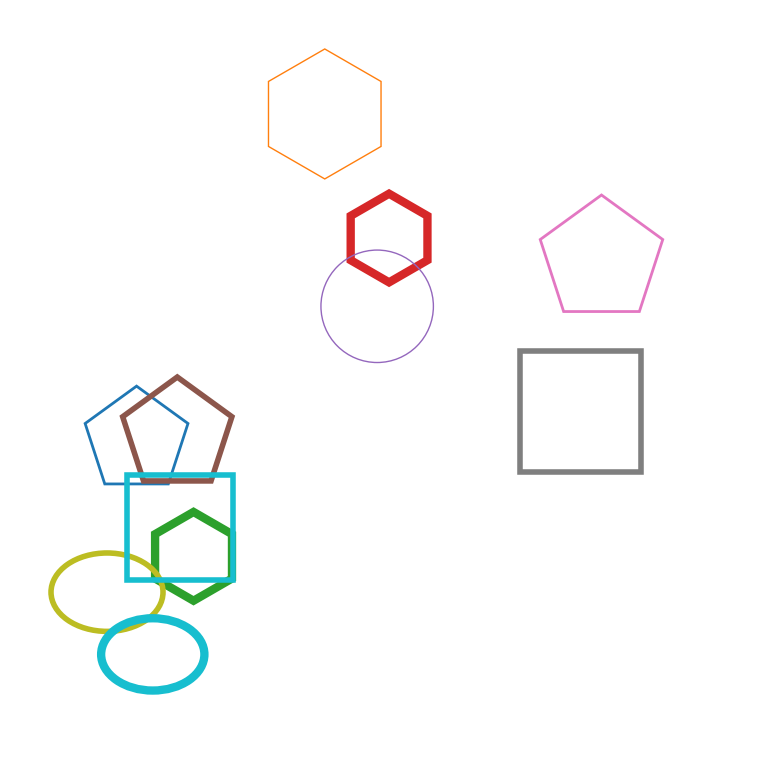[{"shape": "pentagon", "thickness": 1, "radius": 0.35, "center": [0.177, 0.428]}, {"shape": "hexagon", "thickness": 0.5, "radius": 0.42, "center": [0.422, 0.852]}, {"shape": "hexagon", "thickness": 3, "radius": 0.29, "center": [0.251, 0.277]}, {"shape": "hexagon", "thickness": 3, "radius": 0.29, "center": [0.505, 0.691]}, {"shape": "circle", "thickness": 0.5, "radius": 0.37, "center": [0.49, 0.602]}, {"shape": "pentagon", "thickness": 2, "radius": 0.37, "center": [0.23, 0.436]}, {"shape": "pentagon", "thickness": 1, "radius": 0.42, "center": [0.781, 0.663]}, {"shape": "square", "thickness": 2, "radius": 0.39, "center": [0.753, 0.466]}, {"shape": "oval", "thickness": 2, "radius": 0.36, "center": [0.139, 0.231]}, {"shape": "oval", "thickness": 3, "radius": 0.34, "center": [0.198, 0.15]}, {"shape": "square", "thickness": 2, "radius": 0.34, "center": [0.234, 0.315]}]